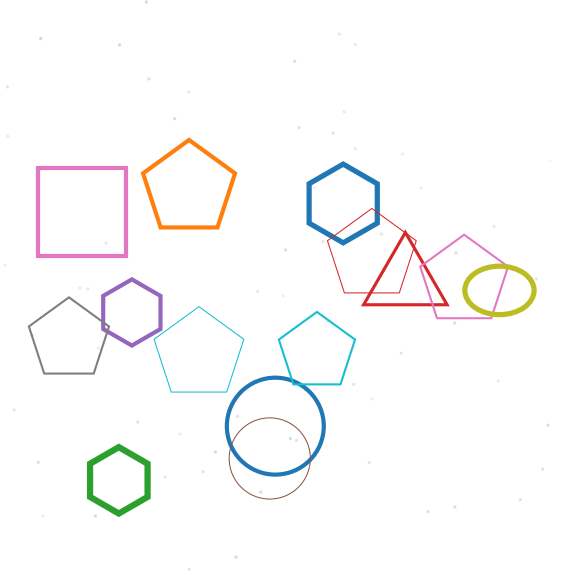[{"shape": "hexagon", "thickness": 2.5, "radius": 0.34, "center": [0.594, 0.647]}, {"shape": "circle", "thickness": 2, "radius": 0.42, "center": [0.477, 0.261]}, {"shape": "pentagon", "thickness": 2, "radius": 0.42, "center": [0.327, 0.673]}, {"shape": "hexagon", "thickness": 3, "radius": 0.29, "center": [0.206, 0.167]}, {"shape": "pentagon", "thickness": 0.5, "radius": 0.4, "center": [0.644, 0.557]}, {"shape": "triangle", "thickness": 1.5, "radius": 0.42, "center": [0.702, 0.513]}, {"shape": "hexagon", "thickness": 2, "radius": 0.29, "center": [0.228, 0.458]}, {"shape": "circle", "thickness": 0.5, "radius": 0.35, "center": [0.467, 0.205]}, {"shape": "square", "thickness": 2, "radius": 0.38, "center": [0.141, 0.631]}, {"shape": "pentagon", "thickness": 1, "radius": 0.4, "center": [0.804, 0.513]}, {"shape": "pentagon", "thickness": 1, "radius": 0.36, "center": [0.119, 0.411]}, {"shape": "oval", "thickness": 2.5, "radius": 0.3, "center": [0.865, 0.496]}, {"shape": "pentagon", "thickness": 0.5, "radius": 0.41, "center": [0.345, 0.386]}, {"shape": "pentagon", "thickness": 1, "radius": 0.35, "center": [0.549, 0.39]}]